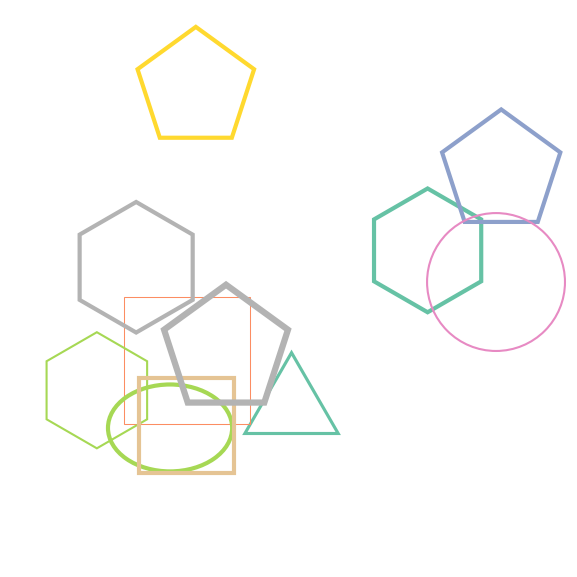[{"shape": "hexagon", "thickness": 2, "radius": 0.54, "center": [0.74, 0.566]}, {"shape": "triangle", "thickness": 1.5, "radius": 0.47, "center": [0.505, 0.295]}, {"shape": "square", "thickness": 0.5, "radius": 0.55, "center": [0.324, 0.375]}, {"shape": "pentagon", "thickness": 2, "radius": 0.54, "center": [0.868, 0.702]}, {"shape": "circle", "thickness": 1, "radius": 0.6, "center": [0.859, 0.511]}, {"shape": "hexagon", "thickness": 1, "radius": 0.5, "center": [0.168, 0.323]}, {"shape": "oval", "thickness": 2, "radius": 0.54, "center": [0.294, 0.258]}, {"shape": "pentagon", "thickness": 2, "radius": 0.53, "center": [0.339, 0.846]}, {"shape": "square", "thickness": 2, "radius": 0.41, "center": [0.323, 0.262]}, {"shape": "pentagon", "thickness": 3, "radius": 0.56, "center": [0.391, 0.393]}, {"shape": "hexagon", "thickness": 2, "radius": 0.57, "center": [0.236, 0.536]}]